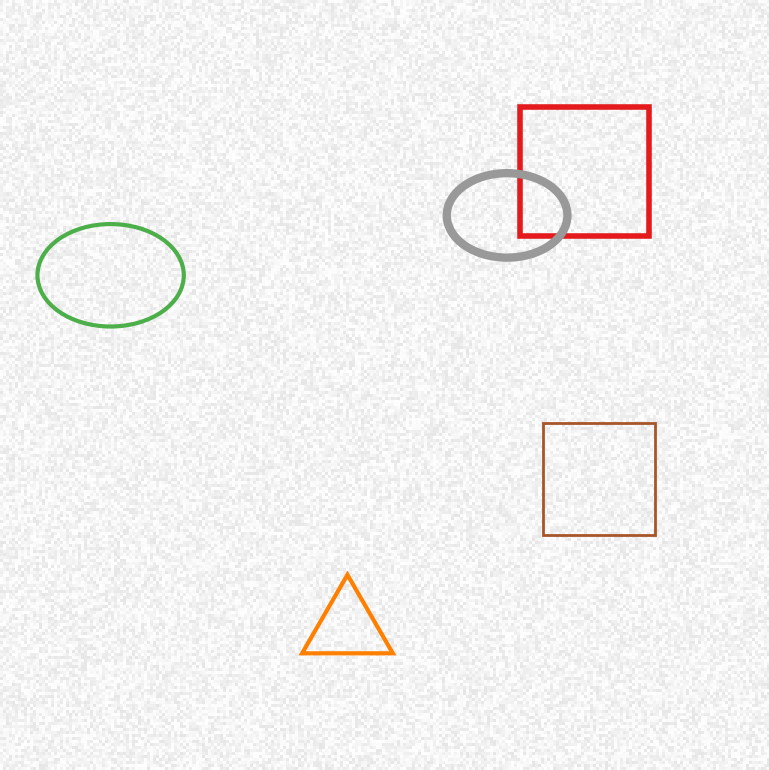[{"shape": "square", "thickness": 2, "radius": 0.42, "center": [0.759, 0.777]}, {"shape": "oval", "thickness": 1.5, "radius": 0.48, "center": [0.144, 0.642]}, {"shape": "triangle", "thickness": 1.5, "radius": 0.34, "center": [0.451, 0.186]}, {"shape": "square", "thickness": 1, "radius": 0.36, "center": [0.778, 0.377]}, {"shape": "oval", "thickness": 3, "radius": 0.39, "center": [0.659, 0.72]}]